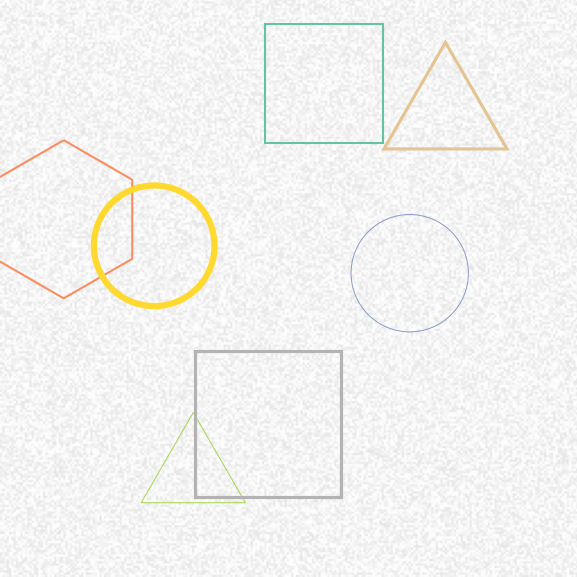[{"shape": "square", "thickness": 1, "radius": 0.51, "center": [0.561, 0.855]}, {"shape": "hexagon", "thickness": 1, "radius": 0.68, "center": [0.11, 0.619]}, {"shape": "circle", "thickness": 0.5, "radius": 0.51, "center": [0.709, 0.526]}, {"shape": "triangle", "thickness": 0.5, "radius": 0.52, "center": [0.335, 0.181]}, {"shape": "circle", "thickness": 3, "radius": 0.52, "center": [0.267, 0.574]}, {"shape": "triangle", "thickness": 1.5, "radius": 0.61, "center": [0.771, 0.803]}, {"shape": "square", "thickness": 1.5, "radius": 0.63, "center": [0.464, 0.264]}]